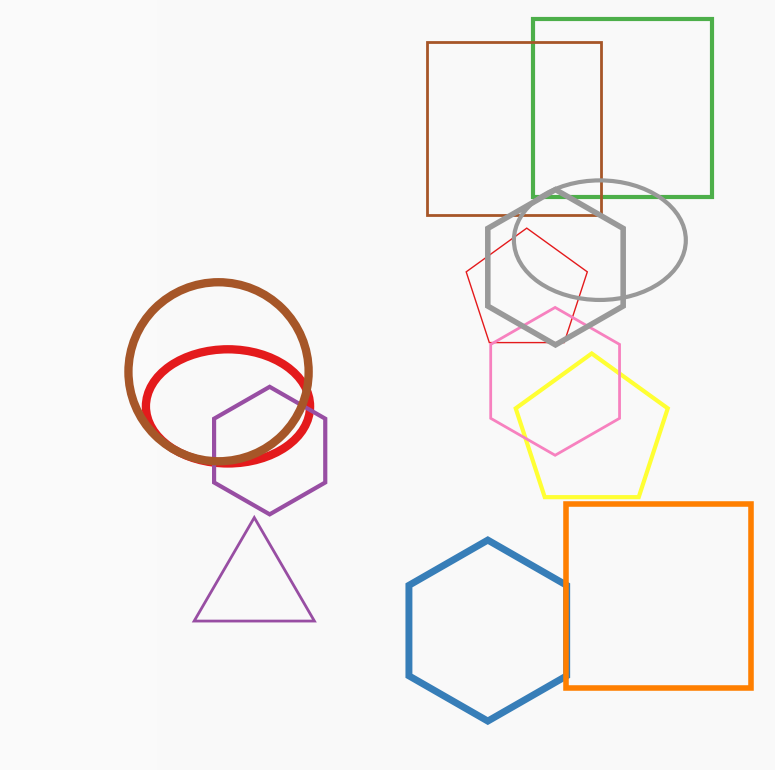[{"shape": "oval", "thickness": 3, "radius": 0.53, "center": [0.294, 0.472]}, {"shape": "pentagon", "thickness": 0.5, "radius": 0.41, "center": [0.68, 0.622]}, {"shape": "hexagon", "thickness": 2.5, "radius": 0.59, "center": [0.629, 0.181]}, {"shape": "square", "thickness": 1.5, "radius": 0.58, "center": [0.803, 0.859]}, {"shape": "hexagon", "thickness": 1.5, "radius": 0.41, "center": [0.348, 0.415]}, {"shape": "triangle", "thickness": 1, "radius": 0.45, "center": [0.328, 0.238]}, {"shape": "square", "thickness": 2, "radius": 0.6, "center": [0.85, 0.226]}, {"shape": "pentagon", "thickness": 1.5, "radius": 0.52, "center": [0.764, 0.438]}, {"shape": "circle", "thickness": 3, "radius": 0.58, "center": [0.282, 0.517]}, {"shape": "square", "thickness": 1, "radius": 0.56, "center": [0.663, 0.833]}, {"shape": "hexagon", "thickness": 1, "radius": 0.48, "center": [0.716, 0.505]}, {"shape": "hexagon", "thickness": 2, "radius": 0.5, "center": [0.717, 0.653]}, {"shape": "oval", "thickness": 1.5, "radius": 0.55, "center": [0.774, 0.688]}]